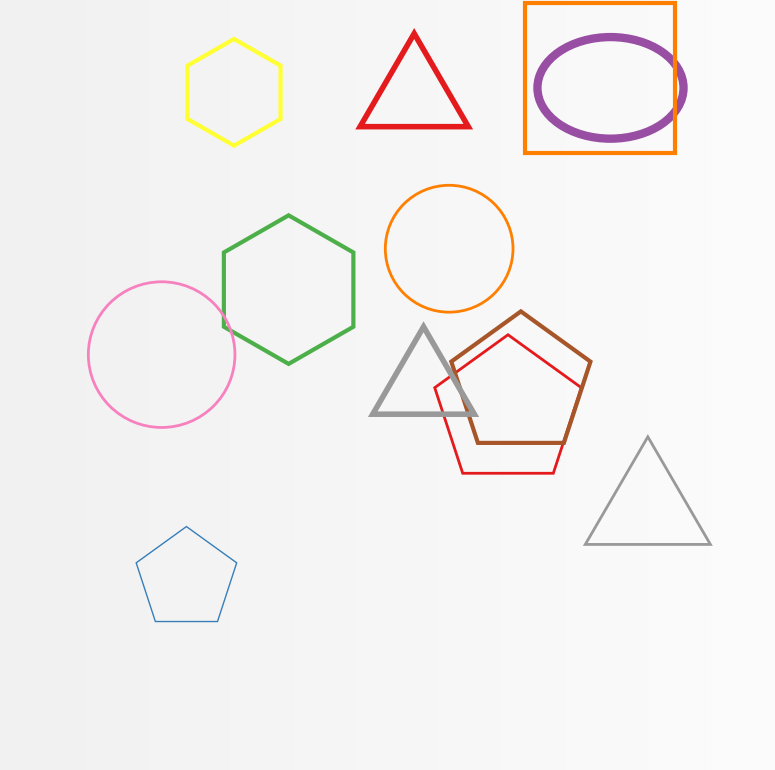[{"shape": "triangle", "thickness": 2, "radius": 0.4, "center": [0.534, 0.876]}, {"shape": "pentagon", "thickness": 1, "radius": 0.5, "center": [0.656, 0.466]}, {"shape": "pentagon", "thickness": 0.5, "radius": 0.34, "center": [0.241, 0.248]}, {"shape": "hexagon", "thickness": 1.5, "radius": 0.48, "center": [0.372, 0.624]}, {"shape": "oval", "thickness": 3, "radius": 0.47, "center": [0.788, 0.886]}, {"shape": "square", "thickness": 1.5, "radius": 0.48, "center": [0.774, 0.898]}, {"shape": "circle", "thickness": 1, "radius": 0.41, "center": [0.58, 0.677]}, {"shape": "hexagon", "thickness": 1.5, "radius": 0.35, "center": [0.302, 0.88]}, {"shape": "pentagon", "thickness": 1.5, "radius": 0.47, "center": [0.672, 0.501]}, {"shape": "circle", "thickness": 1, "radius": 0.47, "center": [0.209, 0.539]}, {"shape": "triangle", "thickness": 1, "radius": 0.47, "center": [0.836, 0.34]}, {"shape": "triangle", "thickness": 2, "radius": 0.38, "center": [0.547, 0.5]}]